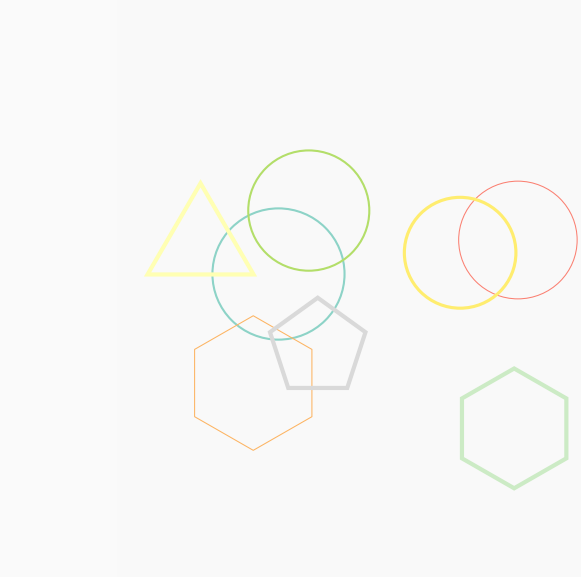[{"shape": "circle", "thickness": 1, "radius": 0.57, "center": [0.479, 0.525]}, {"shape": "triangle", "thickness": 2, "radius": 0.53, "center": [0.345, 0.577]}, {"shape": "circle", "thickness": 0.5, "radius": 0.51, "center": [0.891, 0.584]}, {"shape": "hexagon", "thickness": 0.5, "radius": 0.58, "center": [0.436, 0.336]}, {"shape": "circle", "thickness": 1, "radius": 0.52, "center": [0.531, 0.635]}, {"shape": "pentagon", "thickness": 2, "radius": 0.43, "center": [0.547, 0.397]}, {"shape": "hexagon", "thickness": 2, "radius": 0.52, "center": [0.885, 0.257]}, {"shape": "circle", "thickness": 1.5, "radius": 0.48, "center": [0.792, 0.561]}]